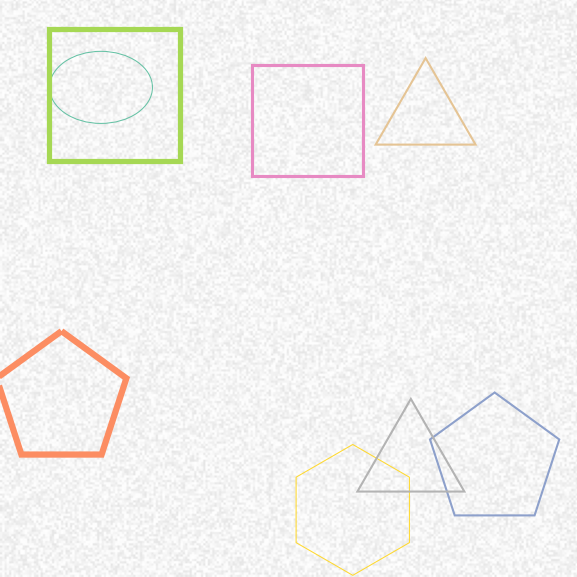[{"shape": "oval", "thickness": 0.5, "radius": 0.45, "center": [0.175, 0.848]}, {"shape": "pentagon", "thickness": 3, "radius": 0.59, "center": [0.106, 0.308]}, {"shape": "pentagon", "thickness": 1, "radius": 0.59, "center": [0.857, 0.202]}, {"shape": "square", "thickness": 1.5, "radius": 0.48, "center": [0.533, 0.791]}, {"shape": "square", "thickness": 2.5, "radius": 0.57, "center": [0.198, 0.834]}, {"shape": "hexagon", "thickness": 0.5, "radius": 0.57, "center": [0.611, 0.116]}, {"shape": "triangle", "thickness": 1, "radius": 0.5, "center": [0.737, 0.799]}, {"shape": "triangle", "thickness": 1, "radius": 0.53, "center": [0.711, 0.201]}]